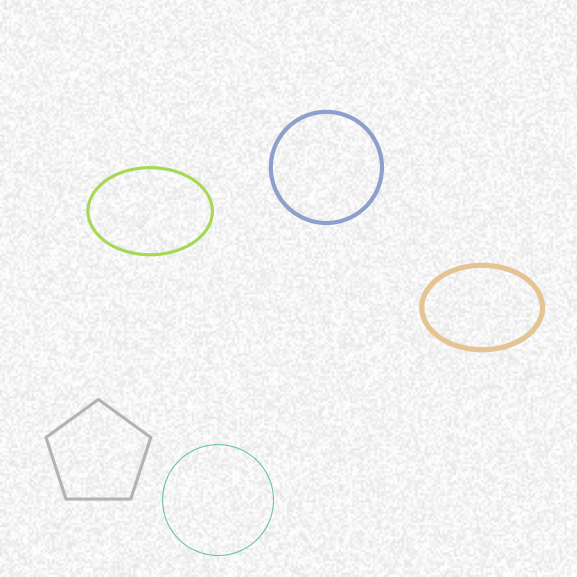[{"shape": "circle", "thickness": 0.5, "radius": 0.48, "center": [0.378, 0.133]}, {"shape": "circle", "thickness": 2, "radius": 0.48, "center": [0.565, 0.709]}, {"shape": "oval", "thickness": 1.5, "radius": 0.54, "center": [0.26, 0.633]}, {"shape": "oval", "thickness": 2.5, "radius": 0.52, "center": [0.835, 0.467]}, {"shape": "pentagon", "thickness": 1.5, "radius": 0.48, "center": [0.17, 0.212]}]